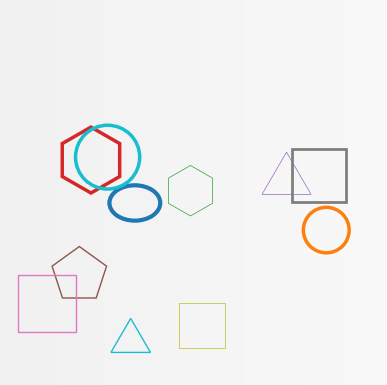[{"shape": "oval", "thickness": 3, "radius": 0.33, "center": [0.348, 0.473]}, {"shape": "circle", "thickness": 2.5, "radius": 0.3, "center": [0.842, 0.402]}, {"shape": "hexagon", "thickness": 0.5, "radius": 0.33, "center": [0.492, 0.505]}, {"shape": "hexagon", "thickness": 2.5, "radius": 0.43, "center": [0.235, 0.584]}, {"shape": "triangle", "thickness": 0.5, "radius": 0.37, "center": [0.739, 0.532]}, {"shape": "pentagon", "thickness": 1, "radius": 0.37, "center": [0.205, 0.286]}, {"shape": "square", "thickness": 1, "radius": 0.38, "center": [0.121, 0.212]}, {"shape": "square", "thickness": 2, "radius": 0.35, "center": [0.824, 0.544]}, {"shape": "square", "thickness": 0.5, "radius": 0.29, "center": [0.521, 0.155]}, {"shape": "triangle", "thickness": 1, "radius": 0.29, "center": [0.337, 0.114]}, {"shape": "circle", "thickness": 2.5, "radius": 0.41, "center": [0.278, 0.592]}]